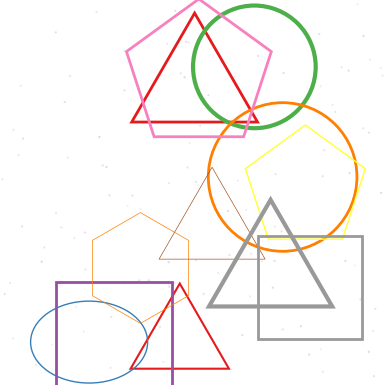[{"shape": "triangle", "thickness": 2, "radius": 0.94, "center": [0.506, 0.777]}, {"shape": "triangle", "thickness": 1.5, "radius": 0.74, "center": [0.467, 0.116]}, {"shape": "oval", "thickness": 1, "radius": 0.76, "center": [0.231, 0.111]}, {"shape": "circle", "thickness": 3, "radius": 0.8, "center": [0.661, 0.826]}, {"shape": "square", "thickness": 2, "radius": 0.75, "center": [0.297, 0.116]}, {"shape": "circle", "thickness": 2, "radius": 0.97, "center": [0.734, 0.54]}, {"shape": "hexagon", "thickness": 0.5, "radius": 0.72, "center": [0.365, 0.304]}, {"shape": "pentagon", "thickness": 1, "radius": 0.82, "center": [0.793, 0.511]}, {"shape": "triangle", "thickness": 0.5, "radius": 0.8, "center": [0.551, 0.406]}, {"shape": "pentagon", "thickness": 2, "radius": 0.99, "center": [0.517, 0.805]}, {"shape": "triangle", "thickness": 3, "radius": 0.92, "center": [0.703, 0.296]}, {"shape": "square", "thickness": 2, "radius": 0.67, "center": [0.806, 0.253]}]